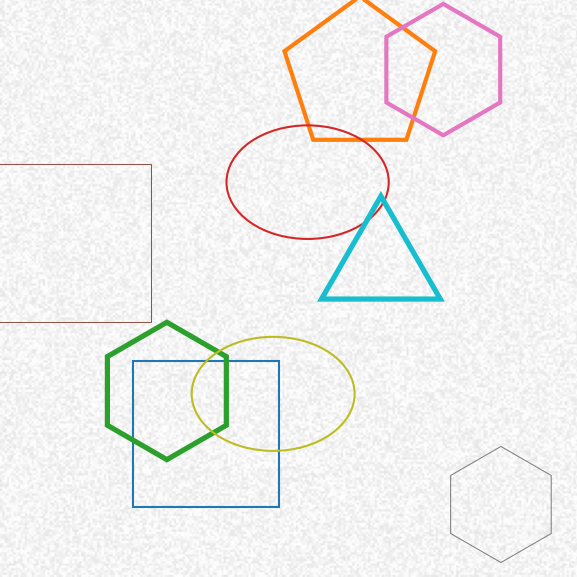[{"shape": "square", "thickness": 1, "radius": 0.63, "center": [0.357, 0.247]}, {"shape": "pentagon", "thickness": 2, "radius": 0.69, "center": [0.623, 0.868]}, {"shape": "hexagon", "thickness": 2.5, "radius": 0.59, "center": [0.289, 0.322]}, {"shape": "oval", "thickness": 1, "radius": 0.7, "center": [0.533, 0.684]}, {"shape": "square", "thickness": 0.5, "radius": 0.69, "center": [0.125, 0.578]}, {"shape": "hexagon", "thickness": 2, "radius": 0.57, "center": [0.768, 0.879]}, {"shape": "hexagon", "thickness": 0.5, "radius": 0.5, "center": [0.867, 0.126]}, {"shape": "oval", "thickness": 1, "radius": 0.71, "center": [0.473, 0.317]}, {"shape": "triangle", "thickness": 2.5, "radius": 0.59, "center": [0.66, 0.541]}]